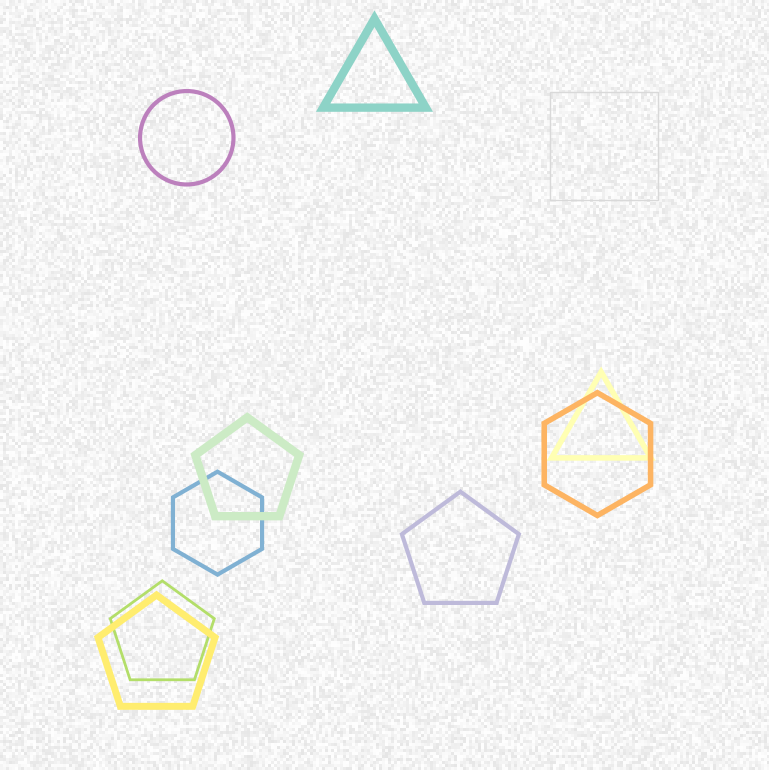[{"shape": "triangle", "thickness": 3, "radius": 0.39, "center": [0.486, 0.899]}, {"shape": "triangle", "thickness": 2, "radius": 0.37, "center": [0.781, 0.443]}, {"shape": "pentagon", "thickness": 1.5, "radius": 0.4, "center": [0.598, 0.282]}, {"shape": "hexagon", "thickness": 1.5, "radius": 0.33, "center": [0.282, 0.321]}, {"shape": "hexagon", "thickness": 2, "radius": 0.4, "center": [0.776, 0.41]}, {"shape": "pentagon", "thickness": 1, "radius": 0.36, "center": [0.211, 0.175]}, {"shape": "square", "thickness": 0.5, "radius": 0.35, "center": [0.785, 0.81]}, {"shape": "circle", "thickness": 1.5, "radius": 0.3, "center": [0.243, 0.821]}, {"shape": "pentagon", "thickness": 3, "radius": 0.35, "center": [0.321, 0.387]}, {"shape": "pentagon", "thickness": 2.5, "radius": 0.4, "center": [0.203, 0.147]}]